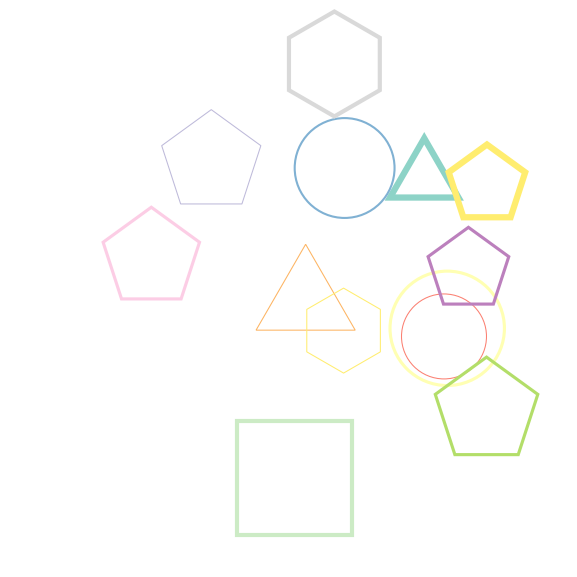[{"shape": "triangle", "thickness": 3, "radius": 0.34, "center": [0.735, 0.691]}, {"shape": "circle", "thickness": 1.5, "radius": 0.5, "center": [0.774, 0.431]}, {"shape": "pentagon", "thickness": 0.5, "radius": 0.45, "center": [0.366, 0.719]}, {"shape": "circle", "thickness": 0.5, "radius": 0.37, "center": [0.769, 0.417]}, {"shape": "circle", "thickness": 1, "radius": 0.43, "center": [0.597, 0.708]}, {"shape": "triangle", "thickness": 0.5, "radius": 0.5, "center": [0.529, 0.477]}, {"shape": "pentagon", "thickness": 1.5, "radius": 0.47, "center": [0.843, 0.287]}, {"shape": "pentagon", "thickness": 1.5, "radius": 0.44, "center": [0.262, 0.553]}, {"shape": "hexagon", "thickness": 2, "radius": 0.45, "center": [0.579, 0.888]}, {"shape": "pentagon", "thickness": 1.5, "radius": 0.37, "center": [0.811, 0.532]}, {"shape": "square", "thickness": 2, "radius": 0.5, "center": [0.51, 0.171]}, {"shape": "hexagon", "thickness": 0.5, "radius": 0.37, "center": [0.595, 0.427]}, {"shape": "pentagon", "thickness": 3, "radius": 0.35, "center": [0.843, 0.679]}]